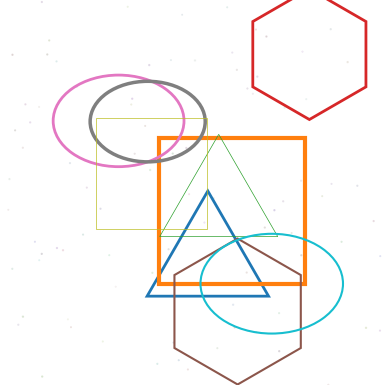[{"shape": "triangle", "thickness": 2, "radius": 0.91, "center": [0.54, 0.322]}, {"shape": "square", "thickness": 3, "radius": 0.95, "center": [0.602, 0.452]}, {"shape": "triangle", "thickness": 0.5, "radius": 0.89, "center": [0.568, 0.474]}, {"shape": "hexagon", "thickness": 2, "radius": 0.85, "center": [0.804, 0.859]}, {"shape": "hexagon", "thickness": 1.5, "radius": 0.95, "center": [0.617, 0.191]}, {"shape": "oval", "thickness": 2, "radius": 0.85, "center": [0.308, 0.686]}, {"shape": "oval", "thickness": 2.5, "radius": 0.75, "center": [0.384, 0.684]}, {"shape": "square", "thickness": 0.5, "radius": 0.72, "center": [0.393, 0.549]}, {"shape": "oval", "thickness": 1.5, "radius": 0.93, "center": [0.706, 0.263]}]